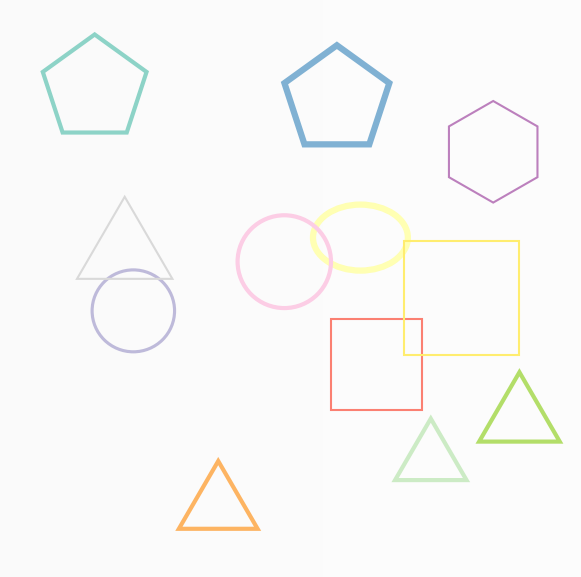[{"shape": "pentagon", "thickness": 2, "radius": 0.47, "center": [0.163, 0.846]}, {"shape": "oval", "thickness": 3, "radius": 0.41, "center": [0.62, 0.588]}, {"shape": "circle", "thickness": 1.5, "radius": 0.35, "center": [0.229, 0.461]}, {"shape": "square", "thickness": 1, "radius": 0.39, "center": [0.648, 0.368]}, {"shape": "pentagon", "thickness": 3, "radius": 0.47, "center": [0.58, 0.826]}, {"shape": "triangle", "thickness": 2, "radius": 0.39, "center": [0.375, 0.123]}, {"shape": "triangle", "thickness": 2, "radius": 0.4, "center": [0.894, 0.274]}, {"shape": "circle", "thickness": 2, "radius": 0.4, "center": [0.489, 0.546]}, {"shape": "triangle", "thickness": 1, "radius": 0.47, "center": [0.215, 0.564]}, {"shape": "hexagon", "thickness": 1, "radius": 0.44, "center": [0.849, 0.736]}, {"shape": "triangle", "thickness": 2, "radius": 0.35, "center": [0.741, 0.203]}, {"shape": "square", "thickness": 1, "radius": 0.49, "center": [0.794, 0.483]}]